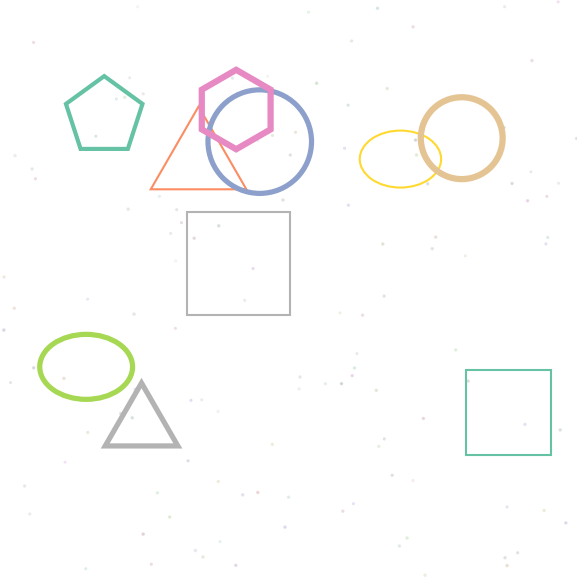[{"shape": "square", "thickness": 1, "radius": 0.37, "center": [0.881, 0.285]}, {"shape": "pentagon", "thickness": 2, "radius": 0.35, "center": [0.18, 0.798]}, {"shape": "triangle", "thickness": 1, "radius": 0.48, "center": [0.344, 0.719]}, {"shape": "circle", "thickness": 2.5, "radius": 0.45, "center": [0.45, 0.754]}, {"shape": "hexagon", "thickness": 3, "radius": 0.34, "center": [0.409, 0.809]}, {"shape": "oval", "thickness": 2.5, "radius": 0.4, "center": [0.149, 0.364]}, {"shape": "oval", "thickness": 1, "radius": 0.35, "center": [0.693, 0.724]}, {"shape": "circle", "thickness": 3, "radius": 0.35, "center": [0.8, 0.76]}, {"shape": "square", "thickness": 1, "radius": 0.45, "center": [0.413, 0.543]}, {"shape": "triangle", "thickness": 2.5, "radius": 0.36, "center": [0.245, 0.263]}]